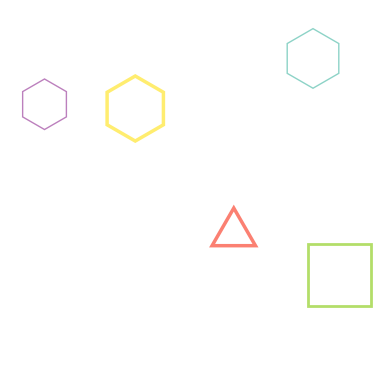[{"shape": "hexagon", "thickness": 1, "radius": 0.39, "center": [0.813, 0.848]}, {"shape": "triangle", "thickness": 2.5, "radius": 0.33, "center": [0.607, 0.394]}, {"shape": "square", "thickness": 2, "radius": 0.41, "center": [0.882, 0.286]}, {"shape": "hexagon", "thickness": 1, "radius": 0.33, "center": [0.116, 0.729]}, {"shape": "hexagon", "thickness": 2.5, "radius": 0.42, "center": [0.351, 0.718]}]